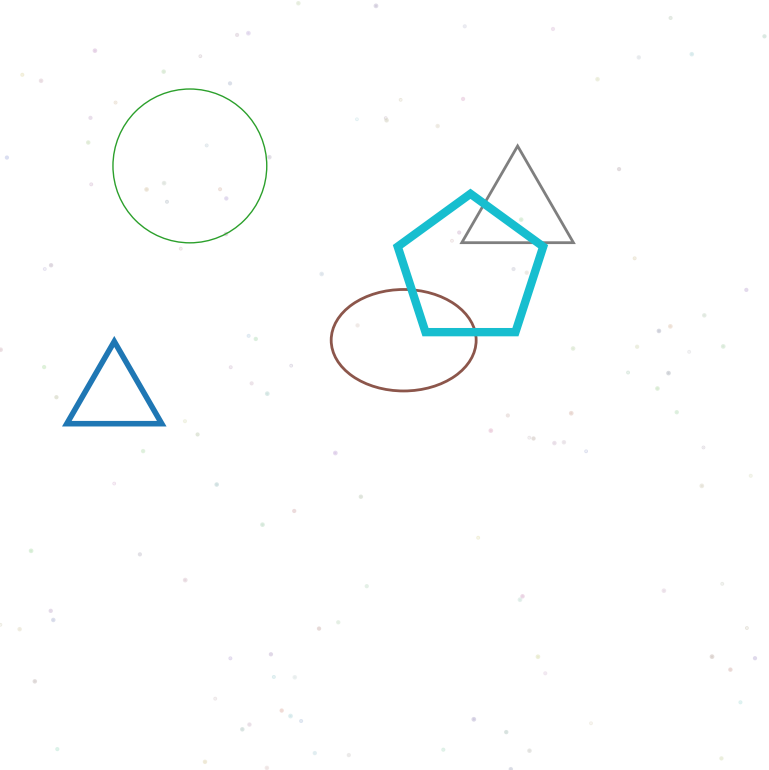[{"shape": "triangle", "thickness": 2, "radius": 0.36, "center": [0.148, 0.485]}, {"shape": "circle", "thickness": 0.5, "radius": 0.5, "center": [0.247, 0.785]}, {"shape": "oval", "thickness": 1, "radius": 0.47, "center": [0.524, 0.558]}, {"shape": "triangle", "thickness": 1, "radius": 0.42, "center": [0.672, 0.727]}, {"shape": "pentagon", "thickness": 3, "radius": 0.5, "center": [0.611, 0.649]}]